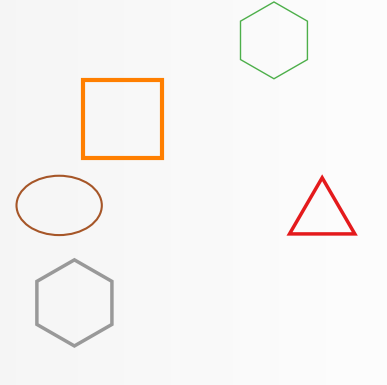[{"shape": "triangle", "thickness": 2.5, "radius": 0.49, "center": [0.831, 0.441]}, {"shape": "hexagon", "thickness": 1, "radius": 0.5, "center": [0.707, 0.895]}, {"shape": "square", "thickness": 3, "radius": 0.51, "center": [0.316, 0.691]}, {"shape": "oval", "thickness": 1.5, "radius": 0.55, "center": [0.153, 0.466]}, {"shape": "hexagon", "thickness": 2.5, "radius": 0.56, "center": [0.192, 0.213]}]